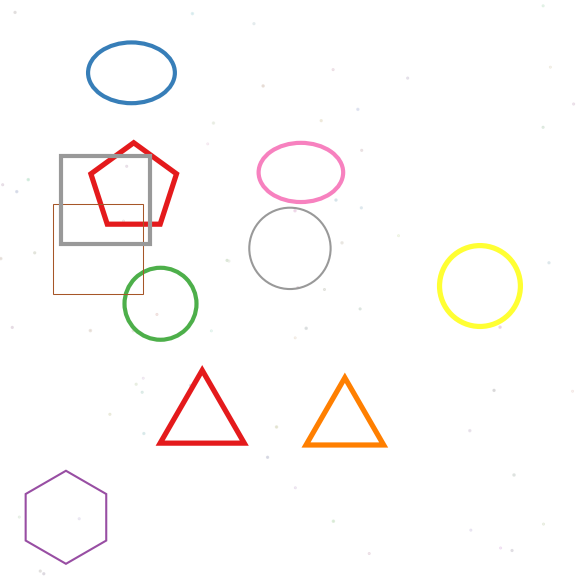[{"shape": "pentagon", "thickness": 2.5, "radius": 0.39, "center": [0.232, 0.674]}, {"shape": "triangle", "thickness": 2.5, "radius": 0.42, "center": [0.35, 0.274]}, {"shape": "oval", "thickness": 2, "radius": 0.38, "center": [0.228, 0.873]}, {"shape": "circle", "thickness": 2, "radius": 0.31, "center": [0.278, 0.473]}, {"shape": "hexagon", "thickness": 1, "radius": 0.4, "center": [0.114, 0.103]}, {"shape": "triangle", "thickness": 2.5, "radius": 0.39, "center": [0.597, 0.267]}, {"shape": "circle", "thickness": 2.5, "radius": 0.35, "center": [0.831, 0.504]}, {"shape": "square", "thickness": 0.5, "radius": 0.39, "center": [0.169, 0.568]}, {"shape": "oval", "thickness": 2, "radius": 0.37, "center": [0.521, 0.701]}, {"shape": "square", "thickness": 2, "radius": 0.38, "center": [0.183, 0.653]}, {"shape": "circle", "thickness": 1, "radius": 0.35, "center": [0.502, 0.569]}]